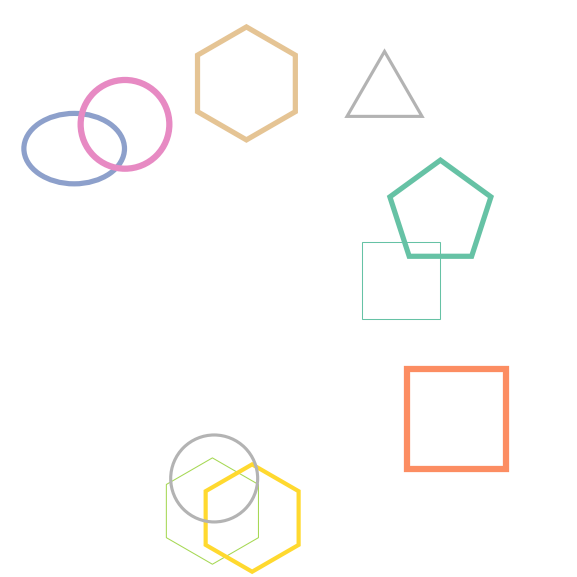[{"shape": "square", "thickness": 0.5, "radius": 0.34, "center": [0.694, 0.514]}, {"shape": "pentagon", "thickness": 2.5, "radius": 0.46, "center": [0.763, 0.63]}, {"shape": "square", "thickness": 3, "radius": 0.43, "center": [0.791, 0.274]}, {"shape": "oval", "thickness": 2.5, "radius": 0.44, "center": [0.128, 0.742]}, {"shape": "circle", "thickness": 3, "radius": 0.38, "center": [0.216, 0.784]}, {"shape": "hexagon", "thickness": 0.5, "radius": 0.46, "center": [0.368, 0.114]}, {"shape": "hexagon", "thickness": 2, "radius": 0.46, "center": [0.437, 0.102]}, {"shape": "hexagon", "thickness": 2.5, "radius": 0.49, "center": [0.427, 0.855]}, {"shape": "circle", "thickness": 1.5, "radius": 0.38, "center": [0.371, 0.171]}, {"shape": "triangle", "thickness": 1.5, "radius": 0.37, "center": [0.666, 0.835]}]